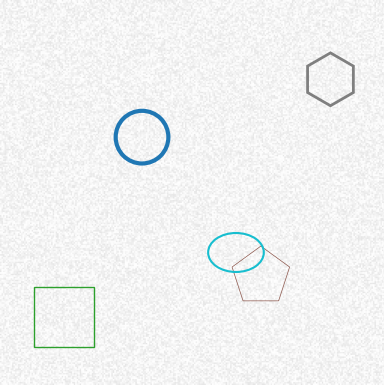[{"shape": "circle", "thickness": 3, "radius": 0.34, "center": [0.369, 0.644]}, {"shape": "square", "thickness": 1, "radius": 0.39, "center": [0.166, 0.176]}, {"shape": "pentagon", "thickness": 0.5, "radius": 0.39, "center": [0.678, 0.282]}, {"shape": "hexagon", "thickness": 2, "radius": 0.34, "center": [0.858, 0.794]}, {"shape": "oval", "thickness": 1.5, "radius": 0.36, "center": [0.613, 0.344]}]